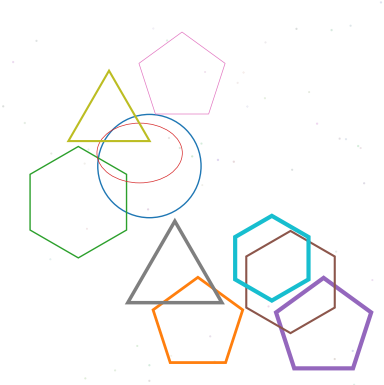[{"shape": "circle", "thickness": 1, "radius": 0.67, "center": [0.388, 0.569]}, {"shape": "pentagon", "thickness": 2, "radius": 0.61, "center": [0.514, 0.157]}, {"shape": "hexagon", "thickness": 1, "radius": 0.72, "center": [0.203, 0.475]}, {"shape": "oval", "thickness": 0.5, "radius": 0.55, "center": [0.363, 0.603]}, {"shape": "pentagon", "thickness": 3, "radius": 0.65, "center": [0.841, 0.148]}, {"shape": "hexagon", "thickness": 1.5, "radius": 0.66, "center": [0.755, 0.267]}, {"shape": "pentagon", "thickness": 0.5, "radius": 0.59, "center": [0.473, 0.799]}, {"shape": "triangle", "thickness": 2.5, "radius": 0.71, "center": [0.454, 0.284]}, {"shape": "triangle", "thickness": 1.5, "radius": 0.61, "center": [0.283, 0.695]}, {"shape": "hexagon", "thickness": 3, "radius": 0.55, "center": [0.706, 0.329]}]